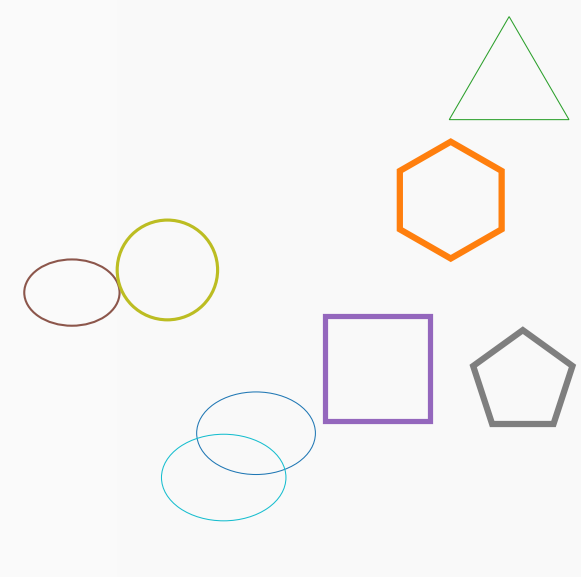[{"shape": "oval", "thickness": 0.5, "radius": 0.51, "center": [0.44, 0.249]}, {"shape": "hexagon", "thickness": 3, "radius": 0.51, "center": [0.775, 0.653]}, {"shape": "triangle", "thickness": 0.5, "radius": 0.59, "center": [0.876, 0.851]}, {"shape": "square", "thickness": 2.5, "radius": 0.45, "center": [0.649, 0.361]}, {"shape": "oval", "thickness": 1, "radius": 0.41, "center": [0.124, 0.492]}, {"shape": "pentagon", "thickness": 3, "radius": 0.45, "center": [0.899, 0.338]}, {"shape": "circle", "thickness": 1.5, "radius": 0.43, "center": [0.288, 0.532]}, {"shape": "oval", "thickness": 0.5, "radius": 0.54, "center": [0.385, 0.172]}]